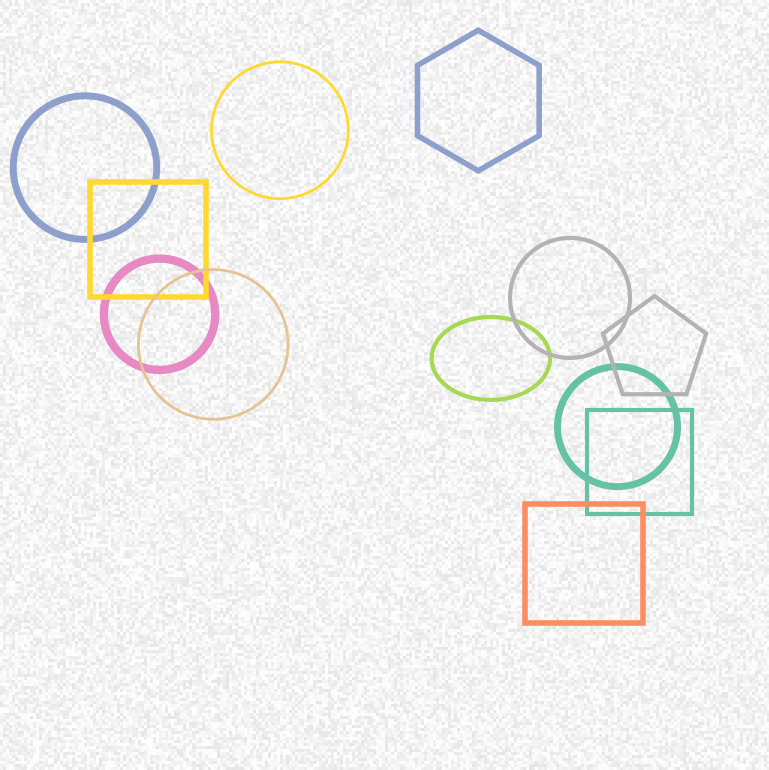[{"shape": "circle", "thickness": 2.5, "radius": 0.39, "center": [0.802, 0.446]}, {"shape": "square", "thickness": 1.5, "radius": 0.34, "center": [0.83, 0.4]}, {"shape": "square", "thickness": 2, "radius": 0.38, "center": [0.758, 0.268]}, {"shape": "hexagon", "thickness": 2, "radius": 0.46, "center": [0.621, 0.869]}, {"shape": "circle", "thickness": 2.5, "radius": 0.47, "center": [0.11, 0.782]}, {"shape": "circle", "thickness": 3, "radius": 0.36, "center": [0.207, 0.592]}, {"shape": "oval", "thickness": 1.5, "radius": 0.38, "center": [0.637, 0.534]}, {"shape": "square", "thickness": 2, "radius": 0.37, "center": [0.192, 0.689]}, {"shape": "circle", "thickness": 1, "radius": 0.44, "center": [0.364, 0.831]}, {"shape": "circle", "thickness": 1, "radius": 0.49, "center": [0.277, 0.553]}, {"shape": "pentagon", "thickness": 1.5, "radius": 0.35, "center": [0.85, 0.545]}, {"shape": "circle", "thickness": 1.5, "radius": 0.39, "center": [0.74, 0.613]}]